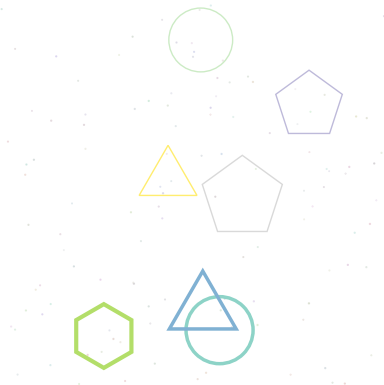[{"shape": "circle", "thickness": 2.5, "radius": 0.44, "center": [0.57, 0.142]}, {"shape": "pentagon", "thickness": 1, "radius": 0.45, "center": [0.803, 0.727]}, {"shape": "triangle", "thickness": 2.5, "radius": 0.5, "center": [0.527, 0.196]}, {"shape": "hexagon", "thickness": 3, "radius": 0.41, "center": [0.27, 0.127]}, {"shape": "pentagon", "thickness": 1, "radius": 0.55, "center": [0.629, 0.487]}, {"shape": "circle", "thickness": 1, "radius": 0.41, "center": [0.521, 0.896]}, {"shape": "triangle", "thickness": 1, "radius": 0.43, "center": [0.437, 0.536]}]